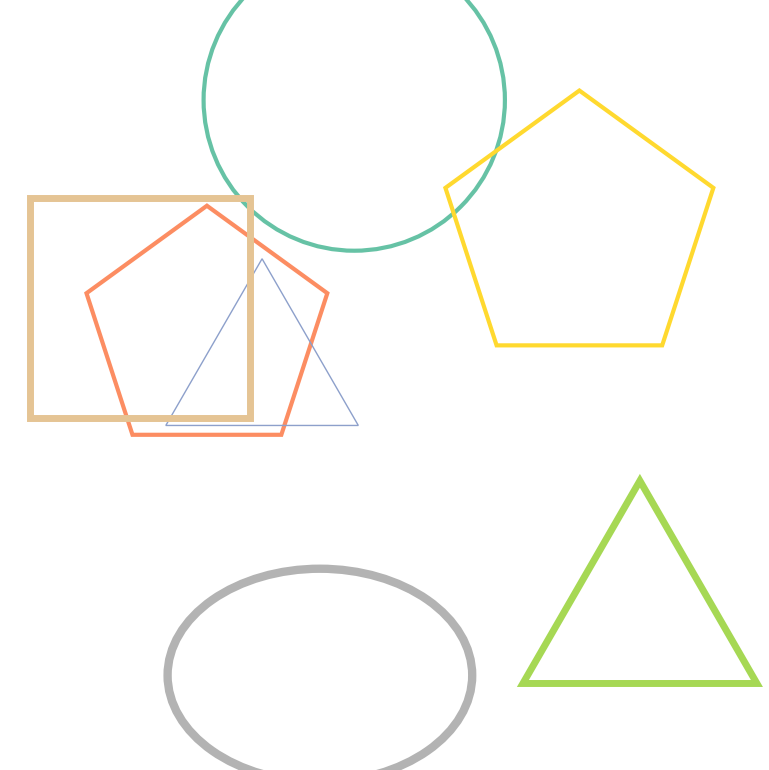[{"shape": "circle", "thickness": 1.5, "radius": 0.98, "center": [0.46, 0.87]}, {"shape": "pentagon", "thickness": 1.5, "radius": 0.82, "center": [0.269, 0.568]}, {"shape": "triangle", "thickness": 0.5, "radius": 0.72, "center": [0.34, 0.52]}, {"shape": "triangle", "thickness": 2.5, "radius": 0.88, "center": [0.831, 0.2]}, {"shape": "pentagon", "thickness": 1.5, "radius": 0.91, "center": [0.752, 0.699]}, {"shape": "square", "thickness": 2.5, "radius": 0.71, "center": [0.182, 0.6]}, {"shape": "oval", "thickness": 3, "radius": 0.99, "center": [0.415, 0.123]}]